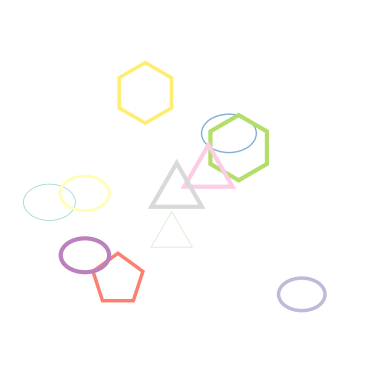[{"shape": "oval", "thickness": 0.5, "radius": 0.34, "center": [0.128, 0.475]}, {"shape": "oval", "thickness": 2, "radius": 0.32, "center": [0.22, 0.498]}, {"shape": "oval", "thickness": 2.5, "radius": 0.3, "center": [0.784, 0.235]}, {"shape": "pentagon", "thickness": 2.5, "radius": 0.34, "center": [0.306, 0.274]}, {"shape": "oval", "thickness": 1, "radius": 0.36, "center": [0.595, 0.654]}, {"shape": "hexagon", "thickness": 3, "radius": 0.42, "center": [0.62, 0.616]}, {"shape": "triangle", "thickness": 3, "radius": 0.36, "center": [0.541, 0.551]}, {"shape": "triangle", "thickness": 3, "radius": 0.38, "center": [0.459, 0.501]}, {"shape": "oval", "thickness": 3, "radius": 0.31, "center": [0.221, 0.337]}, {"shape": "triangle", "thickness": 0.5, "radius": 0.31, "center": [0.446, 0.389]}, {"shape": "hexagon", "thickness": 2.5, "radius": 0.39, "center": [0.377, 0.759]}]